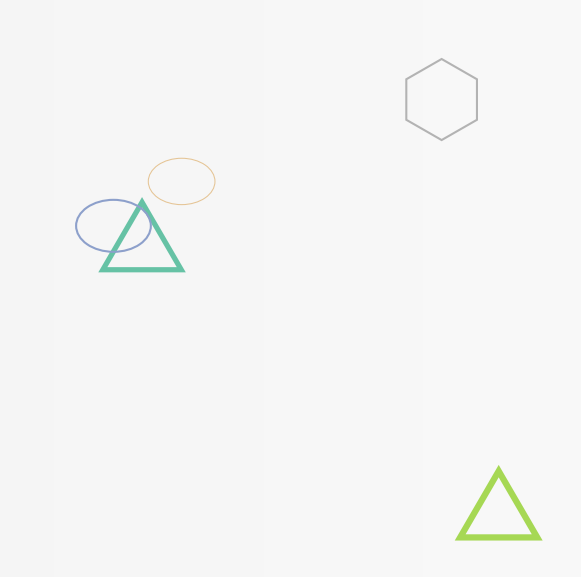[{"shape": "triangle", "thickness": 2.5, "radius": 0.39, "center": [0.244, 0.571]}, {"shape": "oval", "thickness": 1, "radius": 0.32, "center": [0.195, 0.608]}, {"shape": "triangle", "thickness": 3, "radius": 0.38, "center": [0.858, 0.107]}, {"shape": "oval", "thickness": 0.5, "radius": 0.29, "center": [0.312, 0.685]}, {"shape": "hexagon", "thickness": 1, "radius": 0.35, "center": [0.76, 0.827]}]